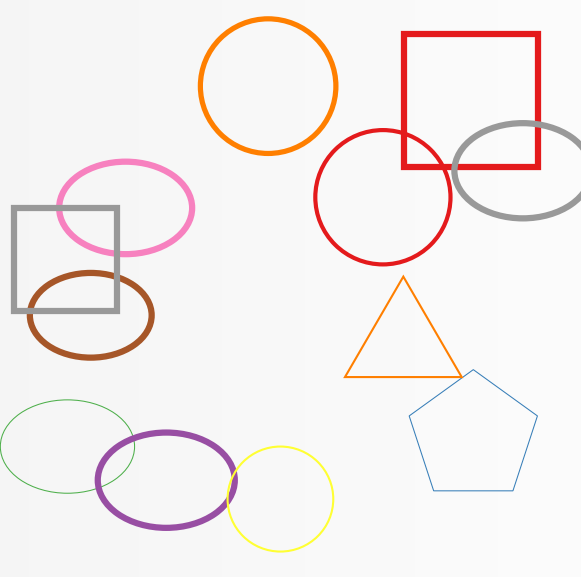[{"shape": "circle", "thickness": 2, "radius": 0.58, "center": [0.659, 0.658]}, {"shape": "square", "thickness": 3, "radius": 0.58, "center": [0.811, 0.825]}, {"shape": "pentagon", "thickness": 0.5, "radius": 0.58, "center": [0.814, 0.243]}, {"shape": "oval", "thickness": 0.5, "radius": 0.58, "center": [0.116, 0.226]}, {"shape": "oval", "thickness": 3, "radius": 0.59, "center": [0.286, 0.168]}, {"shape": "circle", "thickness": 2.5, "radius": 0.58, "center": [0.461, 0.85]}, {"shape": "triangle", "thickness": 1, "radius": 0.58, "center": [0.694, 0.404]}, {"shape": "circle", "thickness": 1, "radius": 0.45, "center": [0.482, 0.135]}, {"shape": "oval", "thickness": 3, "radius": 0.52, "center": [0.156, 0.453]}, {"shape": "oval", "thickness": 3, "radius": 0.57, "center": [0.216, 0.639]}, {"shape": "oval", "thickness": 3, "radius": 0.59, "center": [0.9, 0.703]}, {"shape": "square", "thickness": 3, "radius": 0.45, "center": [0.113, 0.549]}]